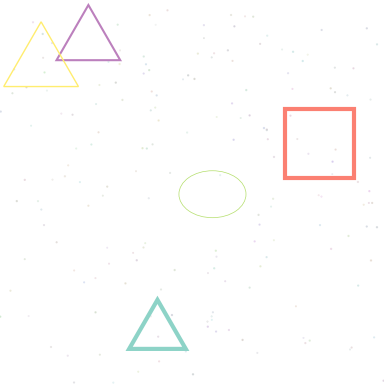[{"shape": "triangle", "thickness": 3, "radius": 0.42, "center": [0.409, 0.136]}, {"shape": "square", "thickness": 3, "radius": 0.45, "center": [0.829, 0.628]}, {"shape": "oval", "thickness": 0.5, "radius": 0.44, "center": [0.552, 0.496]}, {"shape": "triangle", "thickness": 1.5, "radius": 0.48, "center": [0.23, 0.891]}, {"shape": "triangle", "thickness": 1, "radius": 0.56, "center": [0.107, 0.831]}]